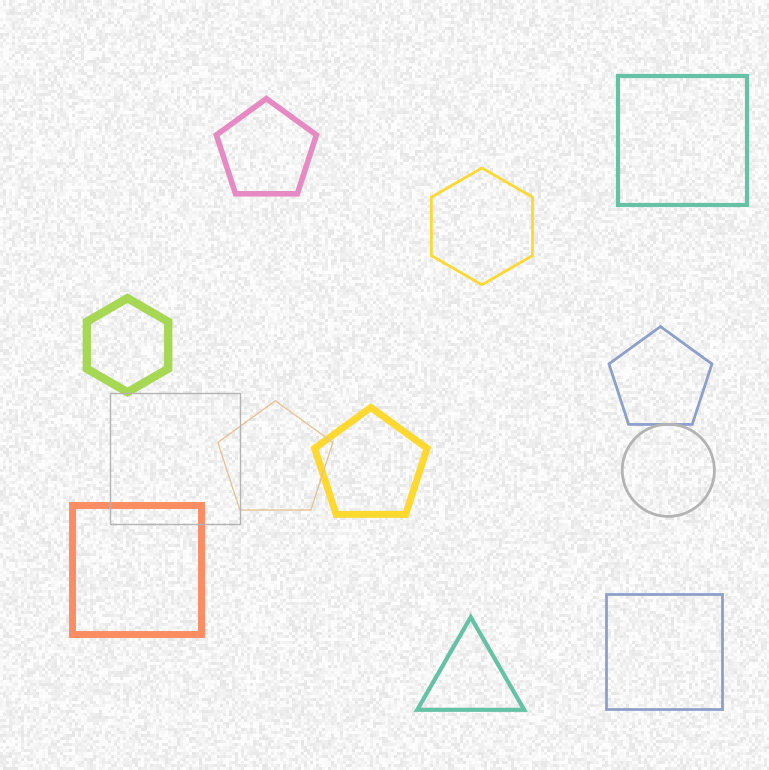[{"shape": "triangle", "thickness": 1.5, "radius": 0.4, "center": [0.611, 0.118]}, {"shape": "square", "thickness": 1.5, "radius": 0.42, "center": [0.887, 0.818]}, {"shape": "square", "thickness": 2.5, "radius": 0.42, "center": [0.177, 0.26]}, {"shape": "pentagon", "thickness": 1, "radius": 0.35, "center": [0.858, 0.506]}, {"shape": "square", "thickness": 1, "radius": 0.38, "center": [0.862, 0.154]}, {"shape": "pentagon", "thickness": 2, "radius": 0.34, "center": [0.346, 0.804]}, {"shape": "hexagon", "thickness": 3, "radius": 0.31, "center": [0.166, 0.552]}, {"shape": "hexagon", "thickness": 1, "radius": 0.38, "center": [0.626, 0.706]}, {"shape": "pentagon", "thickness": 2.5, "radius": 0.38, "center": [0.482, 0.394]}, {"shape": "pentagon", "thickness": 0.5, "radius": 0.39, "center": [0.358, 0.401]}, {"shape": "square", "thickness": 0.5, "radius": 0.42, "center": [0.228, 0.405]}, {"shape": "circle", "thickness": 1, "radius": 0.3, "center": [0.868, 0.389]}]